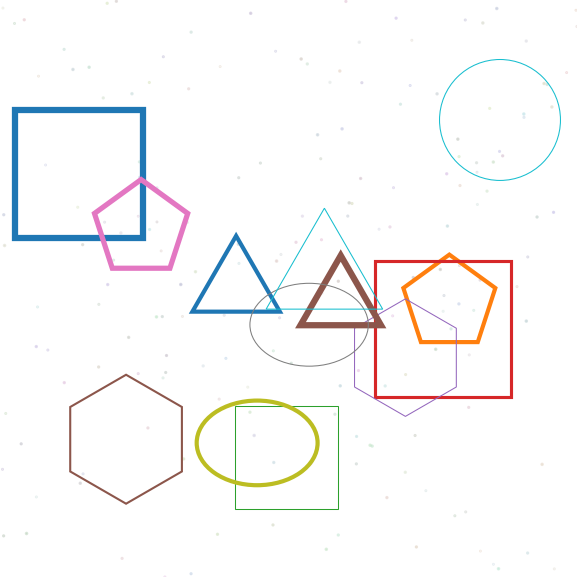[{"shape": "square", "thickness": 3, "radius": 0.55, "center": [0.137, 0.698]}, {"shape": "triangle", "thickness": 2, "radius": 0.44, "center": [0.409, 0.503]}, {"shape": "pentagon", "thickness": 2, "radius": 0.42, "center": [0.778, 0.474]}, {"shape": "square", "thickness": 0.5, "radius": 0.45, "center": [0.496, 0.207]}, {"shape": "square", "thickness": 1.5, "radius": 0.59, "center": [0.767, 0.429]}, {"shape": "hexagon", "thickness": 0.5, "radius": 0.51, "center": [0.702, 0.38]}, {"shape": "triangle", "thickness": 3, "radius": 0.4, "center": [0.59, 0.476]}, {"shape": "hexagon", "thickness": 1, "radius": 0.56, "center": [0.218, 0.239]}, {"shape": "pentagon", "thickness": 2.5, "radius": 0.42, "center": [0.244, 0.603]}, {"shape": "oval", "thickness": 0.5, "radius": 0.51, "center": [0.535, 0.437]}, {"shape": "oval", "thickness": 2, "radius": 0.52, "center": [0.445, 0.232]}, {"shape": "triangle", "thickness": 0.5, "radius": 0.58, "center": [0.562, 0.522]}, {"shape": "circle", "thickness": 0.5, "radius": 0.52, "center": [0.866, 0.791]}]